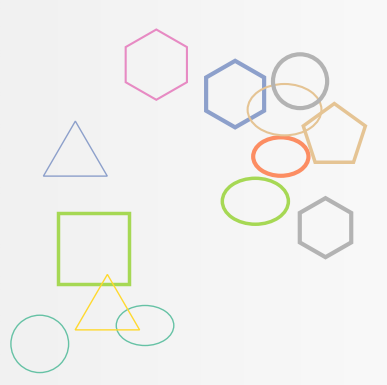[{"shape": "circle", "thickness": 1, "radius": 0.37, "center": [0.103, 0.107]}, {"shape": "oval", "thickness": 1, "radius": 0.37, "center": [0.374, 0.155]}, {"shape": "oval", "thickness": 3, "radius": 0.36, "center": [0.725, 0.593]}, {"shape": "triangle", "thickness": 1, "radius": 0.48, "center": [0.194, 0.59]}, {"shape": "hexagon", "thickness": 3, "radius": 0.43, "center": [0.607, 0.756]}, {"shape": "hexagon", "thickness": 1.5, "radius": 0.46, "center": [0.403, 0.832]}, {"shape": "oval", "thickness": 2.5, "radius": 0.43, "center": [0.659, 0.477]}, {"shape": "square", "thickness": 2.5, "radius": 0.46, "center": [0.242, 0.355]}, {"shape": "triangle", "thickness": 1, "radius": 0.48, "center": [0.277, 0.191]}, {"shape": "pentagon", "thickness": 2.5, "radius": 0.42, "center": [0.863, 0.647]}, {"shape": "oval", "thickness": 1.5, "radius": 0.48, "center": [0.734, 0.715]}, {"shape": "hexagon", "thickness": 3, "radius": 0.38, "center": [0.84, 0.409]}, {"shape": "circle", "thickness": 3, "radius": 0.35, "center": [0.774, 0.789]}]